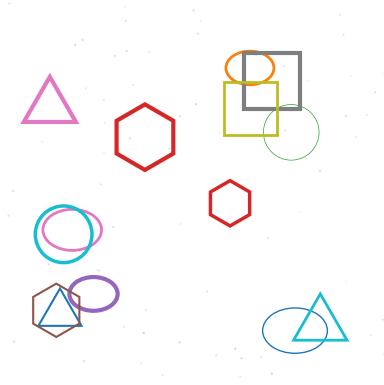[{"shape": "triangle", "thickness": 1.5, "radius": 0.32, "center": [0.156, 0.186]}, {"shape": "oval", "thickness": 1, "radius": 0.42, "center": [0.766, 0.141]}, {"shape": "oval", "thickness": 2, "radius": 0.31, "center": [0.649, 0.823]}, {"shape": "circle", "thickness": 0.5, "radius": 0.36, "center": [0.756, 0.656]}, {"shape": "hexagon", "thickness": 3, "radius": 0.43, "center": [0.376, 0.644]}, {"shape": "hexagon", "thickness": 2.5, "radius": 0.29, "center": [0.598, 0.472]}, {"shape": "oval", "thickness": 3, "radius": 0.31, "center": [0.243, 0.237]}, {"shape": "hexagon", "thickness": 1.5, "radius": 0.35, "center": [0.146, 0.194]}, {"shape": "oval", "thickness": 2, "radius": 0.38, "center": [0.188, 0.403]}, {"shape": "triangle", "thickness": 3, "radius": 0.39, "center": [0.129, 0.722]}, {"shape": "square", "thickness": 3, "radius": 0.36, "center": [0.706, 0.79]}, {"shape": "square", "thickness": 2, "radius": 0.34, "center": [0.651, 0.718]}, {"shape": "circle", "thickness": 2.5, "radius": 0.37, "center": [0.165, 0.391]}, {"shape": "triangle", "thickness": 2, "radius": 0.4, "center": [0.832, 0.156]}]